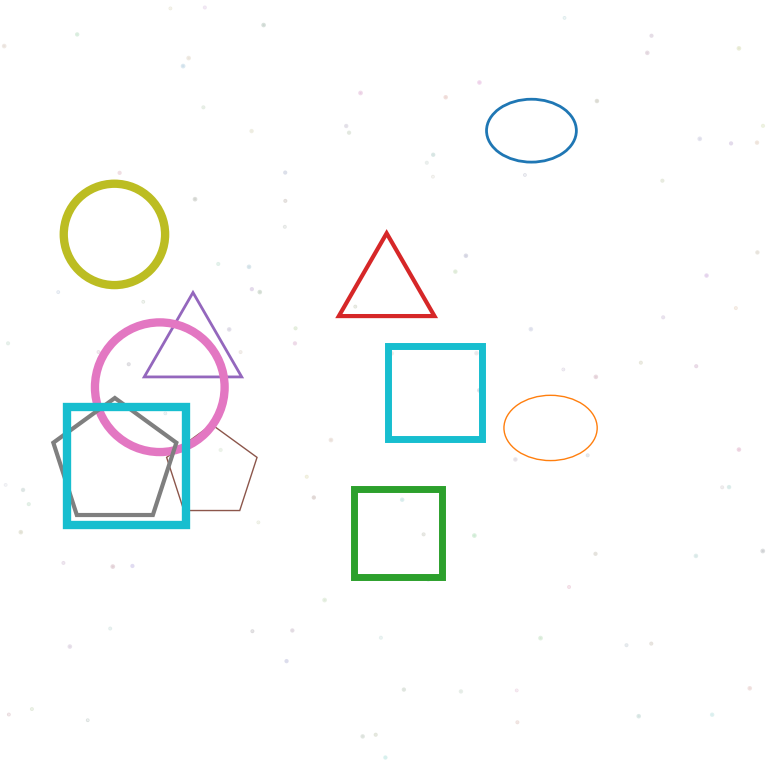[{"shape": "oval", "thickness": 1, "radius": 0.29, "center": [0.69, 0.83]}, {"shape": "oval", "thickness": 0.5, "radius": 0.3, "center": [0.715, 0.444]}, {"shape": "square", "thickness": 2.5, "radius": 0.29, "center": [0.517, 0.308]}, {"shape": "triangle", "thickness": 1.5, "radius": 0.36, "center": [0.502, 0.625]}, {"shape": "triangle", "thickness": 1, "radius": 0.37, "center": [0.251, 0.547]}, {"shape": "pentagon", "thickness": 0.5, "radius": 0.31, "center": [0.275, 0.387]}, {"shape": "circle", "thickness": 3, "radius": 0.42, "center": [0.208, 0.497]}, {"shape": "pentagon", "thickness": 1.5, "radius": 0.42, "center": [0.149, 0.399]}, {"shape": "circle", "thickness": 3, "radius": 0.33, "center": [0.149, 0.696]}, {"shape": "square", "thickness": 3, "radius": 0.38, "center": [0.164, 0.395]}, {"shape": "square", "thickness": 2.5, "radius": 0.3, "center": [0.565, 0.49]}]